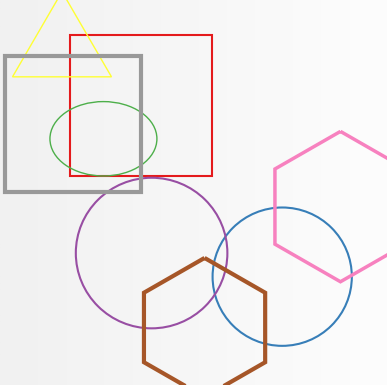[{"shape": "square", "thickness": 1.5, "radius": 0.92, "center": [0.363, 0.725]}, {"shape": "circle", "thickness": 1.5, "radius": 0.9, "center": [0.728, 0.281]}, {"shape": "oval", "thickness": 1, "radius": 0.69, "center": [0.267, 0.639]}, {"shape": "circle", "thickness": 1.5, "radius": 0.98, "center": [0.391, 0.343]}, {"shape": "triangle", "thickness": 1, "radius": 0.74, "center": [0.16, 0.874]}, {"shape": "hexagon", "thickness": 3, "radius": 0.9, "center": [0.528, 0.149]}, {"shape": "hexagon", "thickness": 2.5, "radius": 0.98, "center": [0.879, 0.463]}, {"shape": "square", "thickness": 3, "radius": 0.88, "center": [0.188, 0.678]}]